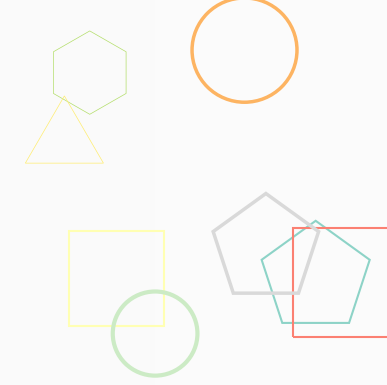[{"shape": "pentagon", "thickness": 1.5, "radius": 0.73, "center": [0.815, 0.28]}, {"shape": "square", "thickness": 1.5, "radius": 0.62, "center": [0.301, 0.277]}, {"shape": "square", "thickness": 1.5, "radius": 0.71, "center": [0.899, 0.267]}, {"shape": "circle", "thickness": 2.5, "radius": 0.68, "center": [0.631, 0.87]}, {"shape": "hexagon", "thickness": 0.5, "radius": 0.54, "center": [0.232, 0.811]}, {"shape": "pentagon", "thickness": 2.5, "radius": 0.72, "center": [0.686, 0.354]}, {"shape": "circle", "thickness": 3, "radius": 0.55, "center": [0.4, 0.134]}, {"shape": "triangle", "thickness": 0.5, "radius": 0.58, "center": [0.166, 0.634]}]